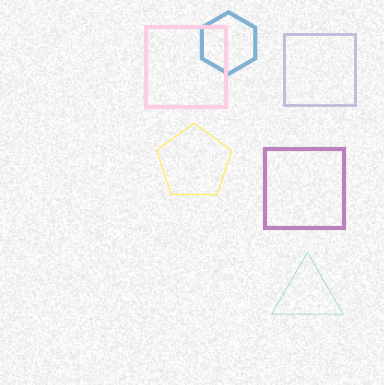[{"shape": "triangle", "thickness": 0.5, "radius": 0.54, "center": [0.799, 0.238]}, {"shape": "square", "thickness": 2, "radius": 0.46, "center": [0.831, 0.82]}, {"shape": "hexagon", "thickness": 3, "radius": 0.4, "center": [0.594, 0.888]}, {"shape": "square", "thickness": 3, "radius": 0.52, "center": [0.482, 0.827]}, {"shape": "square", "thickness": 3, "radius": 0.51, "center": [0.79, 0.51]}, {"shape": "pentagon", "thickness": 1, "radius": 0.51, "center": [0.504, 0.578]}]